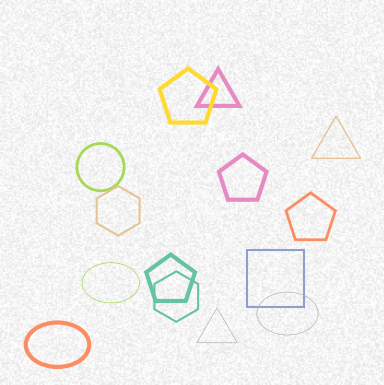[{"shape": "hexagon", "thickness": 1.5, "radius": 0.33, "center": [0.458, 0.23]}, {"shape": "pentagon", "thickness": 3, "radius": 0.33, "center": [0.443, 0.272]}, {"shape": "pentagon", "thickness": 2, "radius": 0.34, "center": [0.807, 0.432]}, {"shape": "oval", "thickness": 3, "radius": 0.41, "center": [0.149, 0.105]}, {"shape": "square", "thickness": 1.5, "radius": 0.37, "center": [0.715, 0.276]}, {"shape": "triangle", "thickness": 3, "radius": 0.32, "center": [0.567, 0.757]}, {"shape": "pentagon", "thickness": 3, "radius": 0.33, "center": [0.63, 0.534]}, {"shape": "circle", "thickness": 2, "radius": 0.31, "center": [0.261, 0.566]}, {"shape": "oval", "thickness": 0.5, "radius": 0.37, "center": [0.288, 0.266]}, {"shape": "pentagon", "thickness": 3, "radius": 0.39, "center": [0.488, 0.744]}, {"shape": "triangle", "thickness": 1, "radius": 0.37, "center": [0.873, 0.625]}, {"shape": "hexagon", "thickness": 1.5, "radius": 0.32, "center": [0.307, 0.452]}, {"shape": "oval", "thickness": 0.5, "radius": 0.4, "center": [0.747, 0.186]}, {"shape": "triangle", "thickness": 0.5, "radius": 0.3, "center": [0.564, 0.14]}]